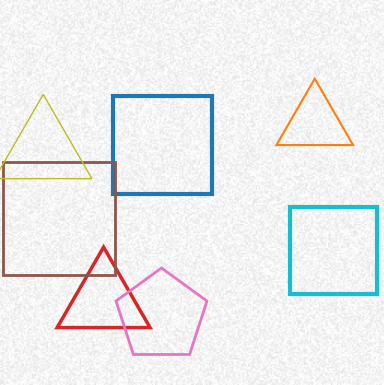[{"shape": "square", "thickness": 3, "radius": 0.64, "center": [0.422, 0.623]}, {"shape": "triangle", "thickness": 1.5, "radius": 0.57, "center": [0.818, 0.681]}, {"shape": "triangle", "thickness": 2.5, "radius": 0.7, "center": [0.269, 0.219]}, {"shape": "square", "thickness": 2, "radius": 0.73, "center": [0.153, 0.432]}, {"shape": "pentagon", "thickness": 2, "radius": 0.62, "center": [0.419, 0.18]}, {"shape": "triangle", "thickness": 1, "radius": 0.73, "center": [0.112, 0.609]}, {"shape": "square", "thickness": 3, "radius": 0.56, "center": [0.867, 0.349]}]